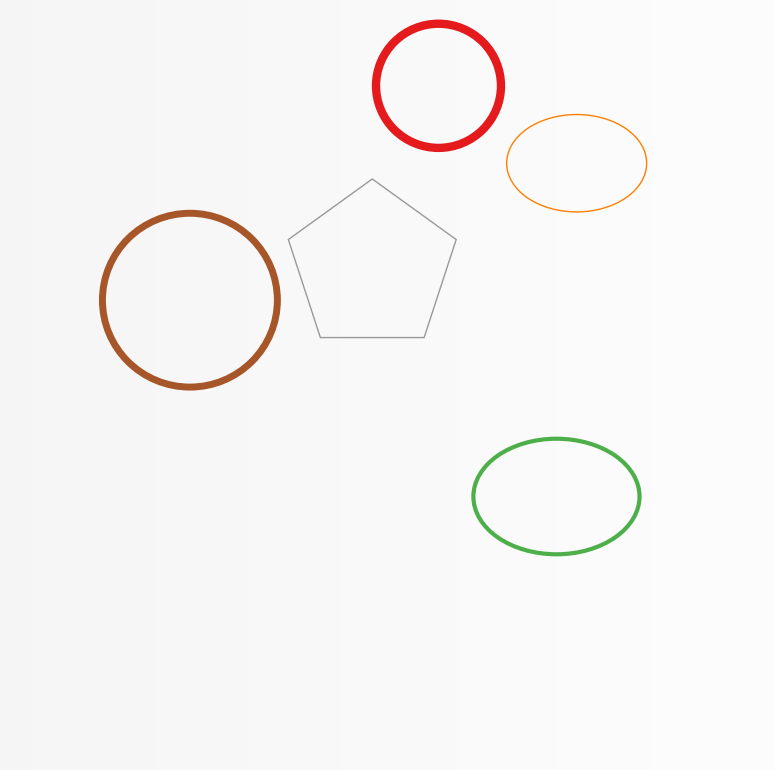[{"shape": "circle", "thickness": 3, "radius": 0.4, "center": [0.566, 0.889]}, {"shape": "oval", "thickness": 1.5, "radius": 0.54, "center": [0.718, 0.355]}, {"shape": "oval", "thickness": 0.5, "radius": 0.45, "center": [0.744, 0.788]}, {"shape": "circle", "thickness": 2.5, "radius": 0.56, "center": [0.245, 0.61]}, {"shape": "pentagon", "thickness": 0.5, "radius": 0.57, "center": [0.48, 0.654]}]